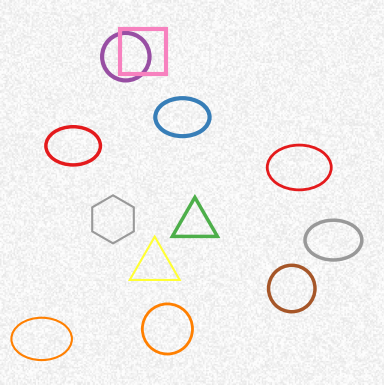[{"shape": "oval", "thickness": 2, "radius": 0.42, "center": [0.777, 0.565]}, {"shape": "oval", "thickness": 2.5, "radius": 0.35, "center": [0.19, 0.621]}, {"shape": "oval", "thickness": 3, "radius": 0.35, "center": [0.474, 0.696]}, {"shape": "triangle", "thickness": 2.5, "radius": 0.34, "center": [0.506, 0.42]}, {"shape": "circle", "thickness": 3, "radius": 0.31, "center": [0.327, 0.853]}, {"shape": "oval", "thickness": 1.5, "radius": 0.39, "center": [0.108, 0.12]}, {"shape": "circle", "thickness": 2, "radius": 0.33, "center": [0.435, 0.146]}, {"shape": "triangle", "thickness": 1.5, "radius": 0.37, "center": [0.402, 0.31]}, {"shape": "circle", "thickness": 2.5, "radius": 0.3, "center": [0.758, 0.251]}, {"shape": "square", "thickness": 3, "radius": 0.29, "center": [0.371, 0.867]}, {"shape": "hexagon", "thickness": 1.5, "radius": 0.31, "center": [0.294, 0.43]}, {"shape": "oval", "thickness": 2.5, "radius": 0.37, "center": [0.866, 0.376]}]